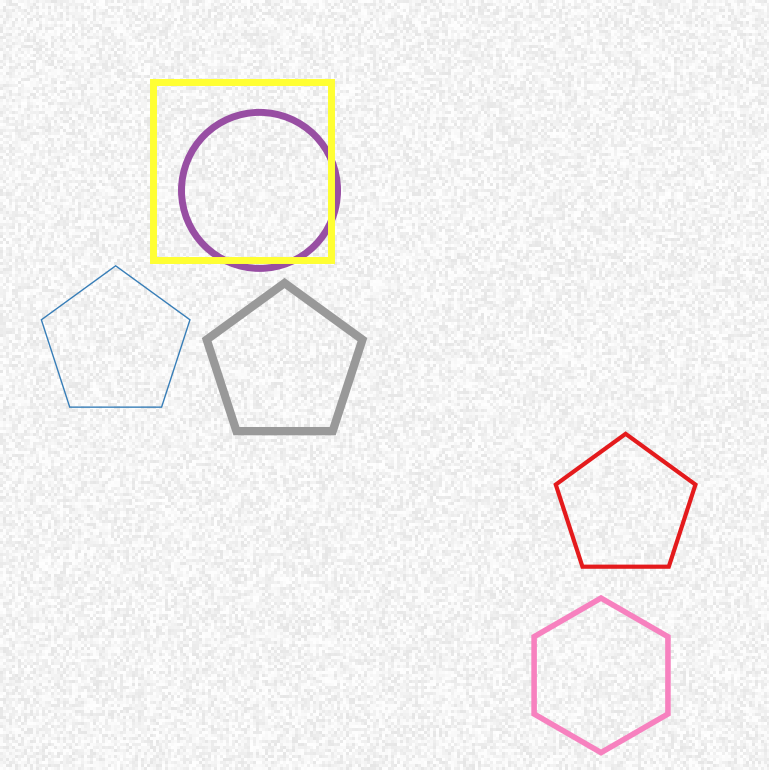[{"shape": "pentagon", "thickness": 1.5, "radius": 0.48, "center": [0.812, 0.341]}, {"shape": "pentagon", "thickness": 0.5, "radius": 0.51, "center": [0.15, 0.553]}, {"shape": "circle", "thickness": 2.5, "radius": 0.51, "center": [0.337, 0.753]}, {"shape": "square", "thickness": 2.5, "radius": 0.58, "center": [0.315, 0.778]}, {"shape": "hexagon", "thickness": 2, "radius": 0.5, "center": [0.781, 0.123]}, {"shape": "pentagon", "thickness": 3, "radius": 0.53, "center": [0.37, 0.526]}]